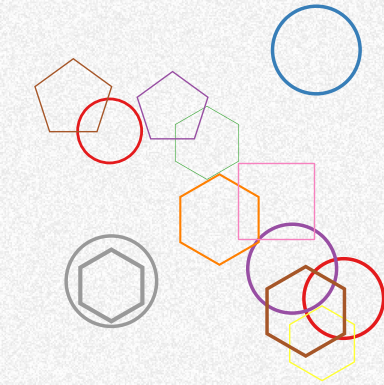[{"shape": "circle", "thickness": 2.5, "radius": 0.52, "center": [0.893, 0.225]}, {"shape": "circle", "thickness": 2, "radius": 0.42, "center": [0.285, 0.66]}, {"shape": "circle", "thickness": 2.5, "radius": 0.57, "center": [0.822, 0.87]}, {"shape": "hexagon", "thickness": 0.5, "radius": 0.48, "center": [0.538, 0.629]}, {"shape": "pentagon", "thickness": 1, "radius": 0.48, "center": [0.448, 0.718]}, {"shape": "circle", "thickness": 2.5, "radius": 0.58, "center": [0.759, 0.302]}, {"shape": "hexagon", "thickness": 1.5, "radius": 0.59, "center": [0.57, 0.43]}, {"shape": "hexagon", "thickness": 1, "radius": 0.48, "center": [0.837, 0.108]}, {"shape": "hexagon", "thickness": 2.5, "radius": 0.58, "center": [0.794, 0.191]}, {"shape": "pentagon", "thickness": 1, "radius": 0.52, "center": [0.19, 0.743]}, {"shape": "square", "thickness": 1, "radius": 0.49, "center": [0.717, 0.478]}, {"shape": "hexagon", "thickness": 3, "radius": 0.47, "center": [0.289, 0.259]}, {"shape": "circle", "thickness": 2.5, "radius": 0.59, "center": [0.289, 0.27]}]